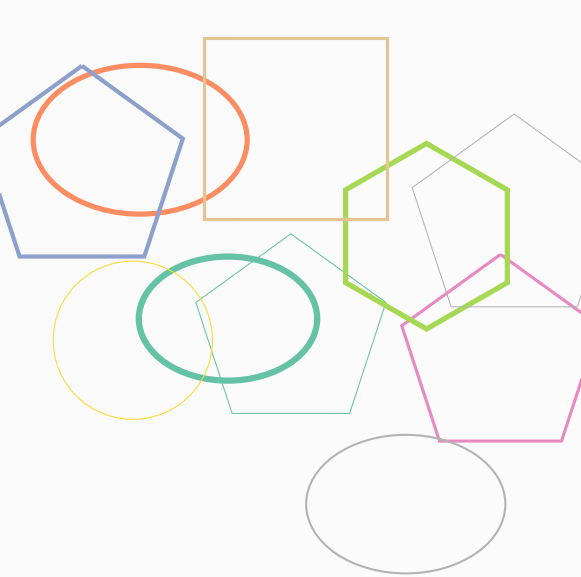[{"shape": "pentagon", "thickness": 0.5, "radius": 0.86, "center": [0.5, 0.422]}, {"shape": "oval", "thickness": 3, "radius": 0.77, "center": [0.392, 0.447]}, {"shape": "oval", "thickness": 2.5, "radius": 0.92, "center": [0.241, 0.757]}, {"shape": "pentagon", "thickness": 2, "radius": 0.91, "center": [0.141, 0.703]}, {"shape": "pentagon", "thickness": 1.5, "radius": 0.89, "center": [0.861, 0.38]}, {"shape": "hexagon", "thickness": 2.5, "radius": 0.8, "center": [0.734, 0.59]}, {"shape": "circle", "thickness": 0.5, "radius": 0.68, "center": [0.229, 0.41]}, {"shape": "square", "thickness": 1.5, "radius": 0.79, "center": [0.508, 0.776]}, {"shape": "pentagon", "thickness": 0.5, "radius": 0.92, "center": [0.885, 0.617]}, {"shape": "oval", "thickness": 1, "radius": 0.86, "center": [0.698, 0.126]}]